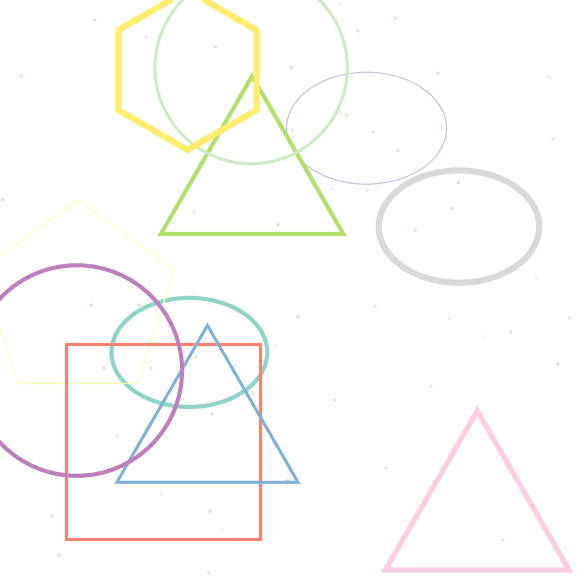[{"shape": "oval", "thickness": 2, "radius": 0.67, "center": [0.328, 0.389]}, {"shape": "pentagon", "thickness": 0.5, "radius": 0.88, "center": [0.135, 0.477]}, {"shape": "oval", "thickness": 0.5, "radius": 0.69, "center": [0.635, 0.777]}, {"shape": "square", "thickness": 1.5, "radius": 0.84, "center": [0.282, 0.235]}, {"shape": "triangle", "thickness": 1.5, "radius": 0.91, "center": [0.359, 0.255]}, {"shape": "triangle", "thickness": 2, "radius": 0.91, "center": [0.437, 0.685]}, {"shape": "triangle", "thickness": 2.5, "radius": 0.92, "center": [0.826, 0.104]}, {"shape": "oval", "thickness": 3, "radius": 0.69, "center": [0.795, 0.607]}, {"shape": "circle", "thickness": 2, "radius": 0.91, "center": [0.133, 0.357]}, {"shape": "circle", "thickness": 1.5, "radius": 0.83, "center": [0.435, 0.882]}, {"shape": "hexagon", "thickness": 3, "radius": 0.69, "center": [0.325, 0.878]}]